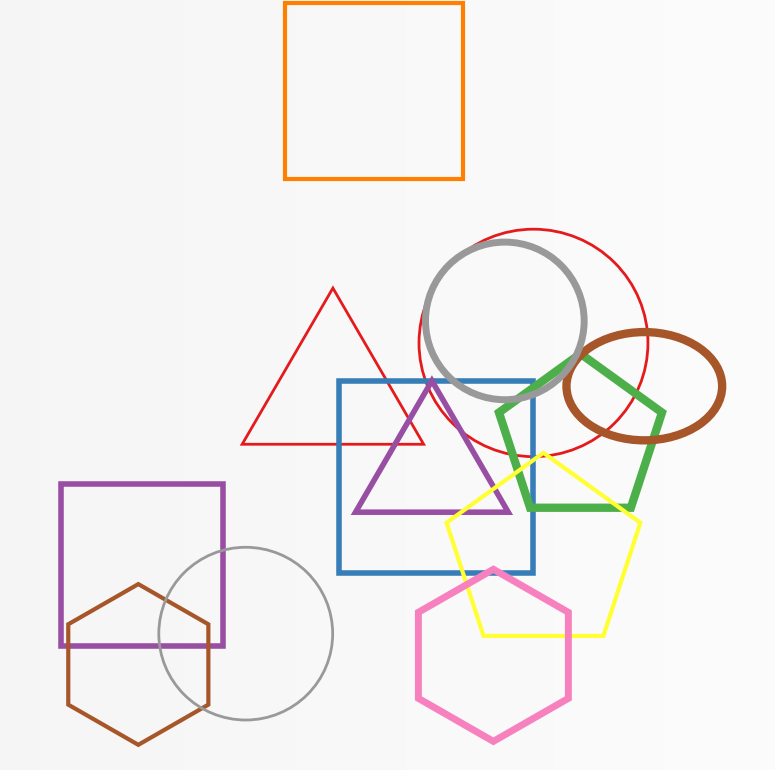[{"shape": "triangle", "thickness": 1, "radius": 0.68, "center": [0.43, 0.491]}, {"shape": "circle", "thickness": 1, "radius": 0.74, "center": [0.688, 0.555]}, {"shape": "square", "thickness": 2, "radius": 0.63, "center": [0.563, 0.38]}, {"shape": "pentagon", "thickness": 3, "radius": 0.55, "center": [0.749, 0.43]}, {"shape": "square", "thickness": 2, "radius": 0.52, "center": [0.183, 0.266]}, {"shape": "triangle", "thickness": 2, "radius": 0.57, "center": [0.557, 0.392]}, {"shape": "square", "thickness": 1.5, "radius": 0.57, "center": [0.483, 0.882]}, {"shape": "pentagon", "thickness": 1.5, "radius": 0.66, "center": [0.701, 0.28]}, {"shape": "oval", "thickness": 3, "radius": 0.5, "center": [0.831, 0.498]}, {"shape": "hexagon", "thickness": 1.5, "radius": 0.52, "center": [0.178, 0.137]}, {"shape": "hexagon", "thickness": 2.5, "radius": 0.56, "center": [0.637, 0.149]}, {"shape": "circle", "thickness": 2.5, "radius": 0.51, "center": [0.651, 0.583]}, {"shape": "circle", "thickness": 1, "radius": 0.56, "center": [0.317, 0.177]}]